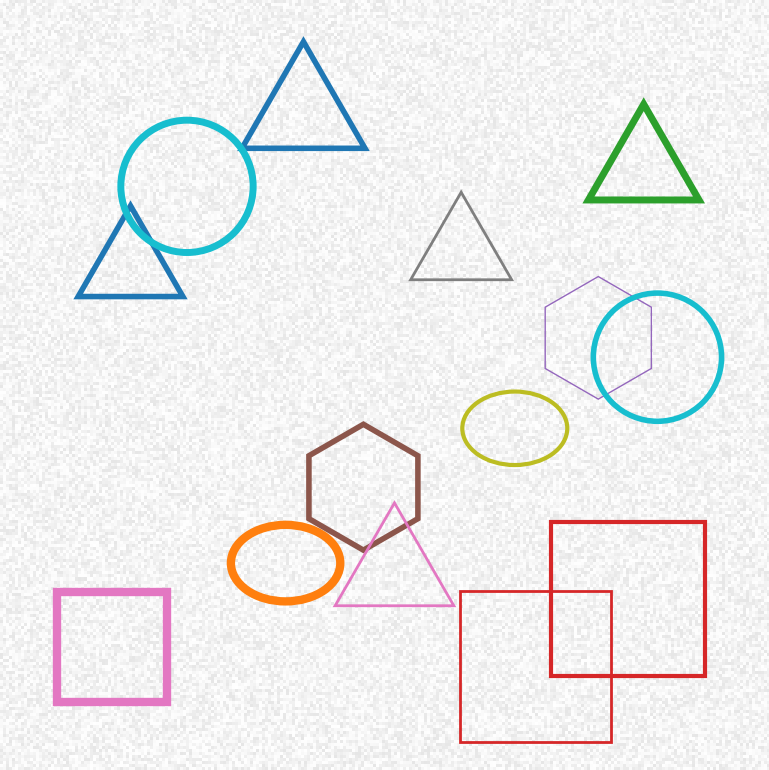[{"shape": "triangle", "thickness": 2, "radius": 0.46, "center": [0.394, 0.854]}, {"shape": "triangle", "thickness": 2, "radius": 0.39, "center": [0.17, 0.654]}, {"shape": "oval", "thickness": 3, "radius": 0.36, "center": [0.371, 0.269]}, {"shape": "triangle", "thickness": 2.5, "radius": 0.41, "center": [0.836, 0.782]}, {"shape": "square", "thickness": 1.5, "radius": 0.5, "center": [0.816, 0.222]}, {"shape": "square", "thickness": 1, "radius": 0.49, "center": [0.695, 0.134]}, {"shape": "hexagon", "thickness": 0.5, "radius": 0.4, "center": [0.777, 0.561]}, {"shape": "hexagon", "thickness": 2, "radius": 0.41, "center": [0.472, 0.367]}, {"shape": "triangle", "thickness": 1, "radius": 0.45, "center": [0.512, 0.258]}, {"shape": "square", "thickness": 3, "radius": 0.36, "center": [0.146, 0.16]}, {"shape": "triangle", "thickness": 1, "radius": 0.38, "center": [0.599, 0.675]}, {"shape": "oval", "thickness": 1.5, "radius": 0.34, "center": [0.669, 0.444]}, {"shape": "circle", "thickness": 2, "radius": 0.42, "center": [0.854, 0.536]}, {"shape": "circle", "thickness": 2.5, "radius": 0.43, "center": [0.243, 0.758]}]